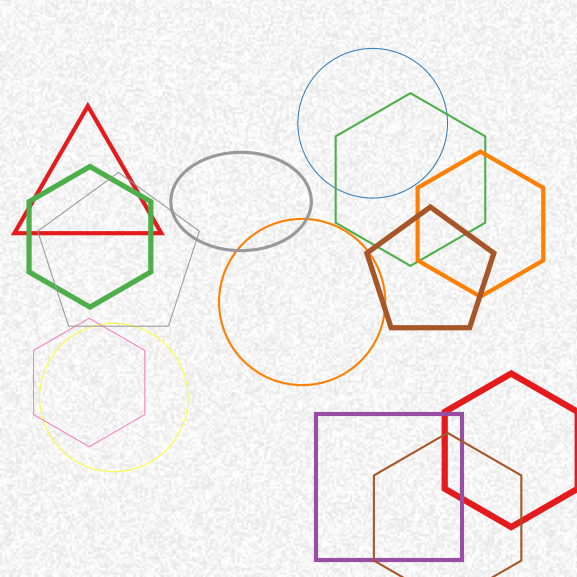[{"shape": "hexagon", "thickness": 3, "radius": 0.66, "center": [0.885, 0.219]}, {"shape": "triangle", "thickness": 2, "radius": 0.73, "center": [0.152, 0.669]}, {"shape": "circle", "thickness": 0.5, "radius": 0.65, "center": [0.645, 0.786]}, {"shape": "hexagon", "thickness": 2.5, "radius": 0.61, "center": [0.156, 0.589]}, {"shape": "hexagon", "thickness": 1, "radius": 0.75, "center": [0.711, 0.688]}, {"shape": "square", "thickness": 2, "radius": 0.63, "center": [0.673, 0.156]}, {"shape": "circle", "thickness": 1, "radius": 0.72, "center": [0.523, 0.476]}, {"shape": "hexagon", "thickness": 2, "radius": 0.63, "center": [0.832, 0.611]}, {"shape": "circle", "thickness": 0.5, "radius": 0.64, "center": [0.197, 0.311]}, {"shape": "hexagon", "thickness": 1, "radius": 0.74, "center": [0.775, 0.102]}, {"shape": "pentagon", "thickness": 2.5, "radius": 0.58, "center": [0.745, 0.525]}, {"shape": "hexagon", "thickness": 0.5, "radius": 0.56, "center": [0.154, 0.337]}, {"shape": "oval", "thickness": 1.5, "radius": 0.61, "center": [0.417, 0.65]}, {"shape": "pentagon", "thickness": 0.5, "radius": 0.74, "center": [0.205, 0.553]}]